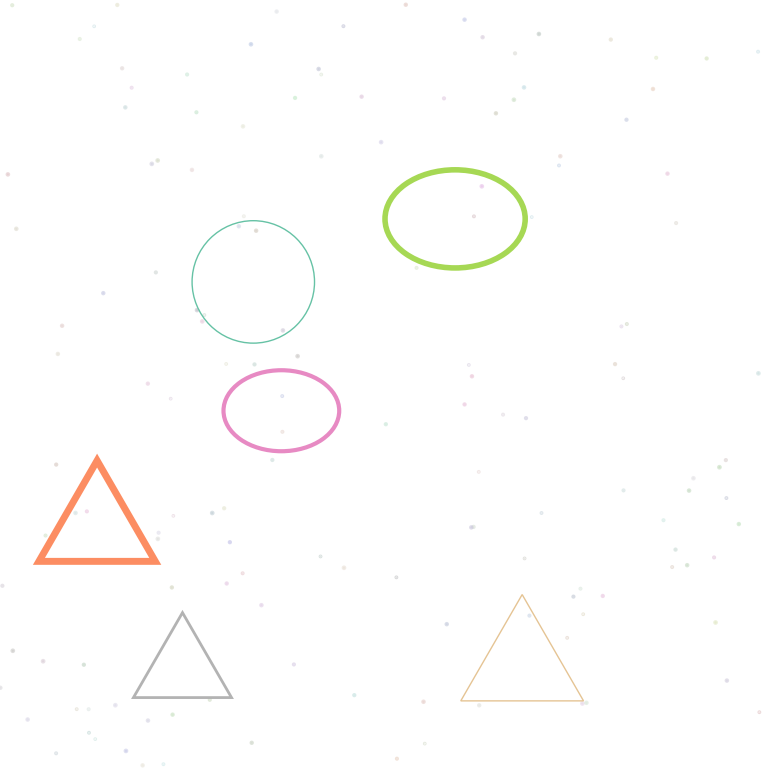[{"shape": "circle", "thickness": 0.5, "radius": 0.4, "center": [0.329, 0.634]}, {"shape": "triangle", "thickness": 2.5, "radius": 0.44, "center": [0.126, 0.315]}, {"shape": "oval", "thickness": 1.5, "radius": 0.38, "center": [0.365, 0.467]}, {"shape": "oval", "thickness": 2, "radius": 0.46, "center": [0.591, 0.716]}, {"shape": "triangle", "thickness": 0.5, "radius": 0.46, "center": [0.678, 0.136]}, {"shape": "triangle", "thickness": 1, "radius": 0.37, "center": [0.237, 0.131]}]